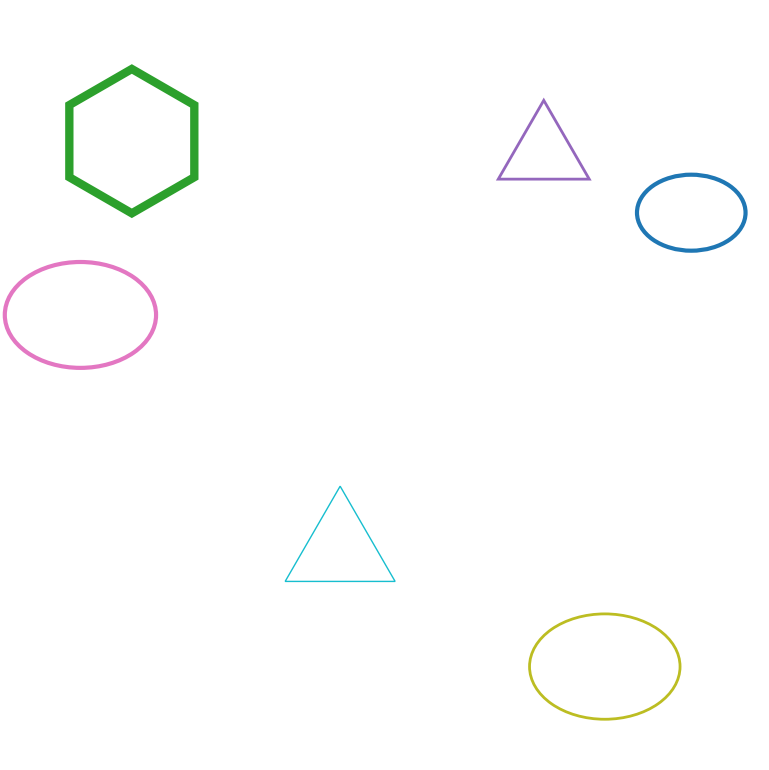[{"shape": "oval", "thickness": 1.5, "radius": 0.35, "center": [0.898, 0.724]}, {"shape": "hexagon", "thickness": 3, "radius": 0.47, "center": [0.171, 0.817]}, {"shape": "triangle", "thickness": 1, "radius": 0.34, "center": [0.706, 0.801]}, {"shape": "oval", "thickness": 1.5, "radius": 0.49, "center": [0.104, 0.591]}, {"shape": "oval", "thickness": 1, "radius": 0.49, "center": [0.785, 0.134]}, {"shape": "triangle", "thickness": 0.5, "radius": 0.41, "center": [0.442, 0.286]}]